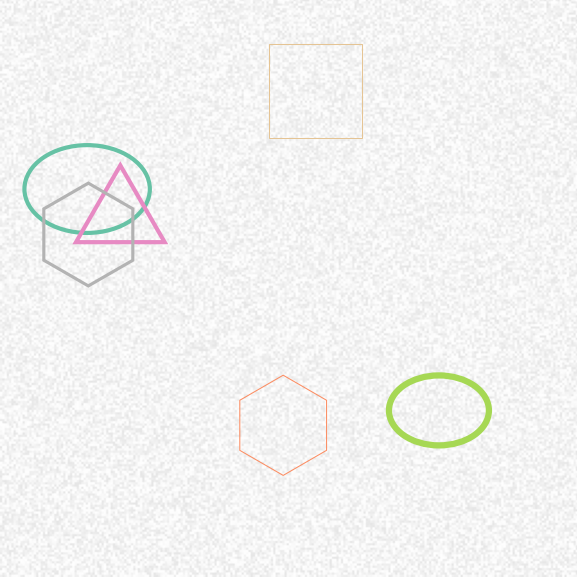[{"shape": "oval", "thickness": 2, "radius": 0.54, "center": [0.151, 0.672]}, {"shape": "hexagon", "thickness": 0.5, "radius": 0.43, "center": [0.49, 0.263]}, {"shape": "triangle", "thickness": 2, "radius": 0.44, "center": [0.208, 0.624]}, {"shape": "oval", "thickness": 3, "radius": 0.43, "center": [0.76, 0.288]}, {"shape": "square", "thickness": 0.5, "radius": 0.4, "center": [0.546, 0.842]}, {"shape": "hexagon", "thickness": 1.5, "radius": 0.44, "center": [0.153, 0.593]}]